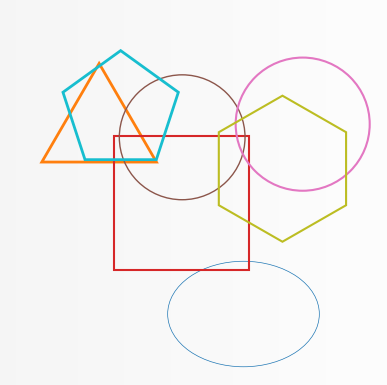[{"shape": "oval", "thickness": 0.5, "radius": 0.98, "center": [0.628, 0.184]}, {"shape": "triangle", "thickness": 2, "radius": 0.85, "center": [0.256, 0.664]}, {"shape": "square", "thickness": 1.5, "radius": 0.87, "center": [0.468, 0.473]}, {"shape": "circle", "thickness": 1, "radius": 0.81, "center": [0.47, 0.643]}, {"shape": "circle", "thickness": 1.5, "radius": 0.86, "center": [0.781, 0.678]}, {"shape": "hexagon", "thickness": 1.5, "radius": 0.95, "center": [0.729, 0.562]}, {"shape": "pentagon", "thickness": 2, "radius": 0.78, "center": [0.311, 0.712]}]